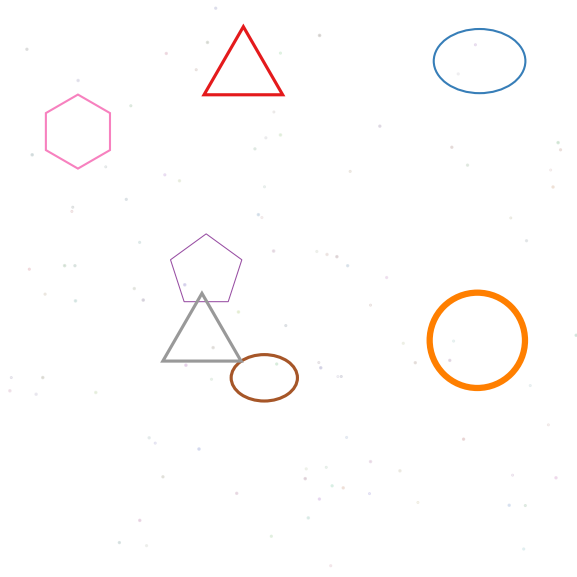[{"shape": "triangle", "thickness": 1.5, "radius": 0.39, "center": [0.421, 0.874]}, {"shape": "oval", "thickness": 1, "radius": 0.4, "center": [0.83, 0.893]}, {"shape": "pentagon", "thickness": 0.5, "radius": 0.32, "center": [0.357, 0.529]}, {"shape": "circle", "thickness": 3, "radius": 0.41, "center": [0.827, 0.41]}, {"shape": "oval", "thickness": 1.5, "radius": 0.29, "center": [0.458, 0.345]}, {"shape": "hexagon", "thickness": 1, "radius": 0.32, "center": [0.135, 0.771]}, {"shape": "triangle", "thickness": 1.5, "radius": 0.39, "center": [0.35, 0.413]}]